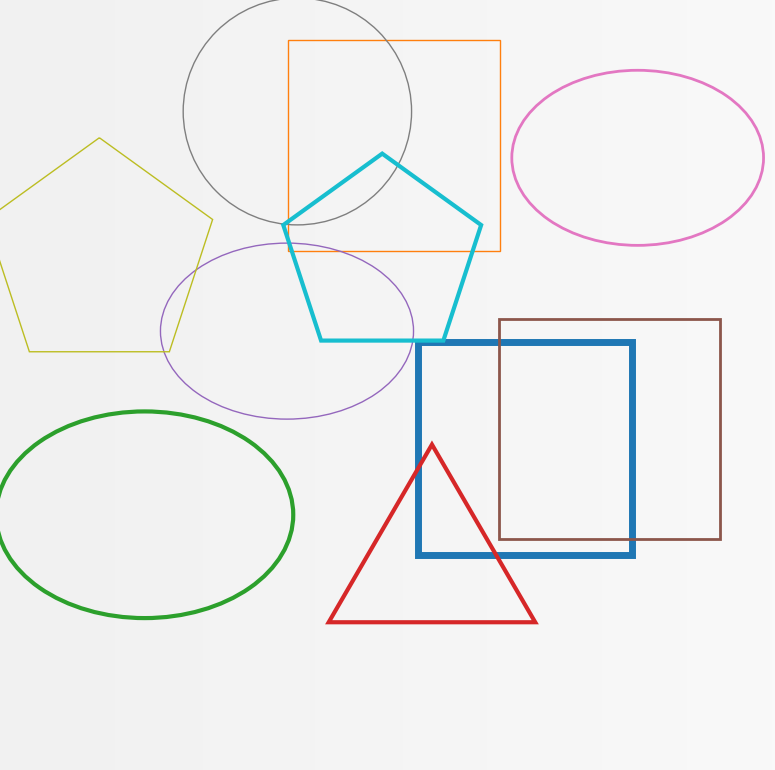[{"shape": "square", "thickness": 2.5, "radius": 0.69, "center": [0.678, 0.418]}, {"shape": "square", "thickness": 0.5, "radius": 0.68, "center": [0.509, 0.811]}, {"shape": "oval", "thickness": 1.5, "radius": 0.96, "center": [0.187, 0.331]}, {"shape": "triangle", "thickness": 1.5, "radius": 0.77, "center": [0.557, 0.269]}, {"shape": "oval", "thickness": 0.5, "radius": 0.82, "center": [0.37, 0.57]}, {"shape": "square", "thickness": 1, "radius": 0.71, "center": [0.787, 0.443]}, {"shape": "oval", "thickness": 1, "radius": 0.81, "center": [0.823, 0.795]}, {"shape": "circle", "thickness": 0.5, "radius": 0.74, "center": [0.384, 0.855]}, {"shape": "pentagon", "thickness": 0.5, "radius": 0.77, "center": [0.128, 0.667]}, {"shape": "pentagon", "thickness": 1.5, "radius": 0.67, "center": [0.493, 0.666]}]